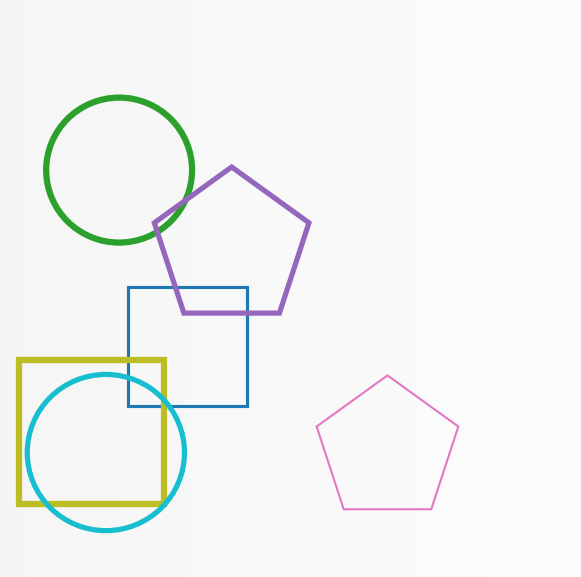[{"shape": "square", "thickness": 1.5, "radius": 0.51, "center": [0.323, 0.4]}, {"shape": "circle", "thickness": 3, "radius": 0.63, "center": [0.205, 0.705]}, {"shape": "pentagon", "thickness": 2.5, "radius": 0.7, "center": [0.399, 0.57]}, {"shape": "pentagon", "thickness": 1, "radius": 0.64, "center": [0.667, 0.221]}, {"shape": "square", "thickness": 3, "radius": 0.62, "center": [0.158, 0.251]}, {"shape": "circle", "thickness": 2.5, "radius": 0.68, "center": [0.182, 0.216]}]